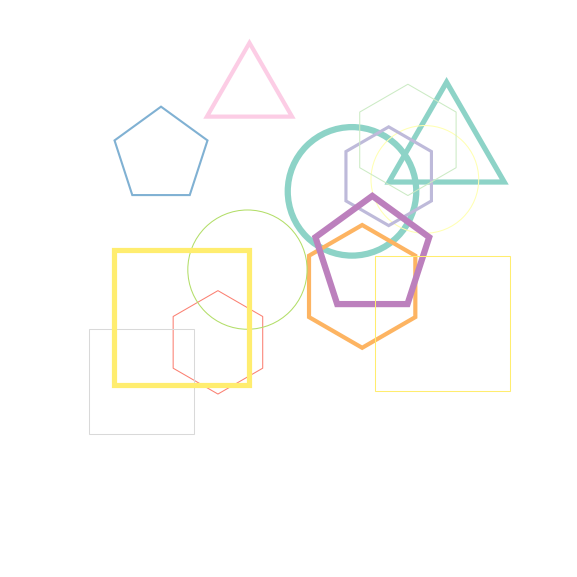[{"shape": "circle", "thickness": 3, "radius": 0.56, "center": [0.61, 0.668]}, {"shape": "triangle", "thickness": 2.5, "radius": 0.58, "center": [0.773, 0.742]}, {"shape": "circle", "thickness": 0.5, "radius": 0.47, "center": [0.736, 0.688]}, {"shape": "hexagon", "thickness": 1.5, "radius": 0.43, "center": [0.673, 0.694]}, {"shape": "hexagon", "thickness": 0.5, "radius": 0.45, "center": [0.377, 0.406]}, {"shape": "pentagon", "thickness": 1, "radius": 0.42, "center": [0.279, 0.73]}, {"shape": "hexagon", "thickness": 2, "radius": 0.53, "center": [0.627, 0.503]}, {"shape": "circle", "thickness": 0.5, "radius": 0.52, "center": [0.428, 0.532]}, {"shape": "triangle", "thickness": 2, "radius": 0.43, "center": [0.432, 0.84]}, {"shape": "square", "thickness": 0.5, "radius": 0.46, "center": [0.245, 0.339]}, {"shape": "pentagon", "thickness": 3, "radius": 0.52, "center": [0.645, 0.556]}, {"shape": "hexagon", "thickness": 0.5, "radius": 0.48, "center": [0.706, 0.757]}, {"shape": "square", "thickness": 2.5, "radius": 0.58, "center": [0.314, 0.45]}, {"shape": "square", "thickness": 0.5, "radius": 0.58, "center": [0.766, 0.44]}]